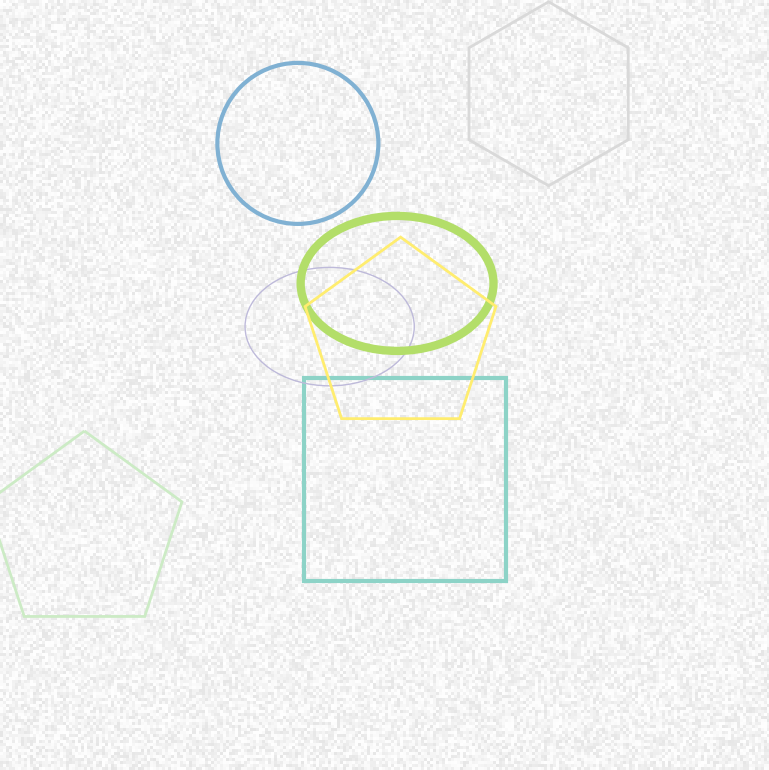[{"shape": "square", "thickness": 1.5, "radius": 0.66, "center": [0.526, 0.377]}, {"shape": "oval", "thickness": 0.5, "radius": 0.55, "center": [0.428, 0.576]}, {"shape": "circle", "thickness": 1.5, "radius": 0.52, "center": [0.387, 0.814]}, {"shape": "oval", "thickness": 3, "radius": 0.63, "center": [0.516, 0.632]}, {"shape": "hexagon", "thickness": 1, "radius": 0.6, "center": [0.712, 0.878]}, {"shape": "pentagon", "thickness": 1, "radius": 0.67, "center": [0.11, 0.307]}, {"shape": "pentagon", "thickness": 1, "radius": 0.65, "center": [0.52, 0.562]}]